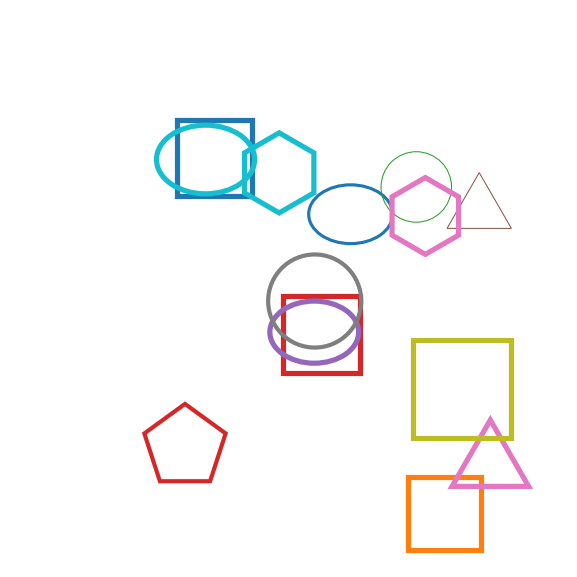[{"shape": "square", "thickness": 2.5, "radius": 0.33, "center": [0.371, 0.726]}, {"shape": "oval", "thickness": 1.5, "radius": 0.36, "center": [0.607, 0.628]}, {"shape": "square", "thickness": 2.5, "radius": 0.32, "center": [0.77, 0.109]}, {"shape": "circle", "thickness": 0.5, "radius": 0.31, "center": [0.721, 0.675]}, {"shape": "square", "thickness": 2.5, "radius": 0.33, "center": [0.557, 0.421]}, {"shape": "pentagon", "thickness": 2, "radius": 0.37, "center": [0.32, 0.226]}, {"shape": "oval", "thickness": 2.5, "radius": 0.38, "center": [0.544, 0.424]}, {"shape": "triangle", "thickness": 0.5, "radius": 0.32, "center": [0.83, 0.636]}, {"shape": "triangle", "thickness": 2.5, "radius": 0.38, "center": [0.849, 0.195]}, {"shape": "hexagon", "thickness": 2.5, "radius": 0.33, "center": [0.736, 0.625]}, {"shape": "circle", "thickness": 2, "radius": 0.4, "center": [0.545, 0.478]}, {"shape": "square", "thickness": 2.5, "radius": 0.42, "center": [0.801, 0.325]}, {"shape": "oval", "thickness": 2.5, "radius": 0.42, "center": [0.356, 0.723]}, {"shape": "hexagon", "thickness": 2.5, "radius": 0.35, "center": [0.483, 0.7]}]